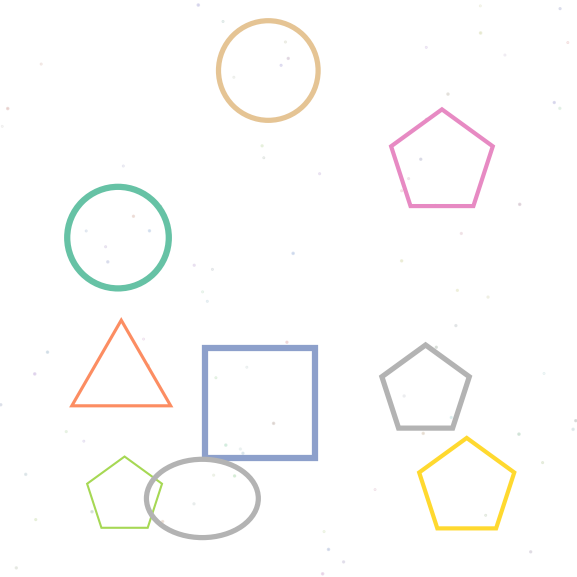[{"shape": "circle", "thickness": 3, "radius": 0.44, "center": [0.204, 0.588]}, {"shape": "triangle", "thickness": 1.5, "radius": 0.49, "center": [0.21, 0.346]}, {"shape": "square", "thickness": 3, "radius": 0.48, "center": [0.45, 0.301]}, {"shape": "pentagon", "thickness": 2, "radius": 0.46, "center": [0.765, 0.717]}, {"shape": "pentagon", "thickness": 1, "radius": 0.34, "center": [0.216, 0.14]}, {"shape": "pentagon", "thickness": 2, "radius": 0.43, "center": [0.808, 0.154]}, {"shape": "circle", "thickness": 2.5, "radius": 0.43, "center": [0.465, 0.877]}, {"shape": "pentagon", "thickness": 2.5, "radius": 0.4, "center": [0.737, 0.322]}, {"shape": "oval", "thickness": 2.5, "radius": 0.48, "center": [0.35, 0.136]}]